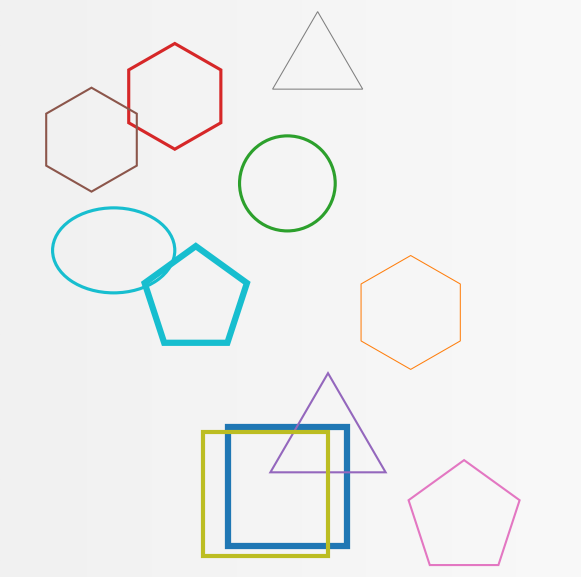[{"shape": "square", "thickness": 3, "radius": 0.51, "center": [0.494, 0.157]}, {"shape": "hexagon", "thickness": 0.5, "radius": 0.49, "center": [0.707, 0.458]}, {"shape": "circle", "thickness": 1.5, "radius": 0.41, "center": [0.494, 0.682]}, {"shape": "hexagon", "thickness": 1.5, "radius": 0.46, "center": [0.301, 0.832]}, {"shape": "triangle", "thickness": 1, "radius": 0.57, "center": [0.564, 0.238]}, {"shape": "hexagon", "thickness": 1, "radius": 0.45, "center": [0.157, 0.757]}, {"shape": "pentagon", "thickness": 1, "radius": 0.5, "center": [0.798, 0.102]}, {"shape": "triangle", "thickness": 0.5, "radius": 0.45, "center": [0.546, 0.89]}, {"shape": "square", "thickness": 2, "radius": 0.54, "center": [0.456, 0.144]}, {"shape": "pentagon", "thickness": 3, "radius": 0.46, "center": [0.337, 0.48]}, {"shape": "oval", "thickness": 1.5, "radius": 0.53, "center": [0.196, 0.566]}]